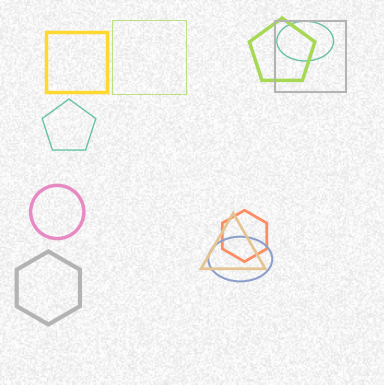[{"shape": "oval", "thickness": 1, "radius": 0.37, "center": [0.793, 0.893]}, {"shape": "pentagon", "thickness": 1, "radius": 0.37, "center": [0.179, 0.669]}, {"shape": "hexagon", "thickness": 2, "radius": 0.33, "center": [0.635, 0.387]}, {"shape": "oval", "thickness": 1.5, "radius": 0.41, "center": [0.624, 0.327]}, {"shape": "circle", "thickness": 2.5, "radius": 0.35, "center": [0.149, 0.449]}, {"shape": "pentagon", "thickness": 2.5, "radius": 0.45, "center": [0.733, 0.864]}, {"shape": "square", "thickness": 0.5, "radius": 0.48, "center": [0.386, 0.853]}, {"shape": "square", "thickness": 2.5, "radius": 0.39, "center": [0.198, 0.839]}, {"shape": "triangle", "thickness": 2, "radius": 0.48, "center": [0.606, 0.35]}, {"shape": "hexagon", "thickness": 3, "radius": 0.47, "center": [0.125, 0.252]}, {"shape": "square", "thickness": 1.5, "radius": 0.46, "center": [0.807, 0.853]}]